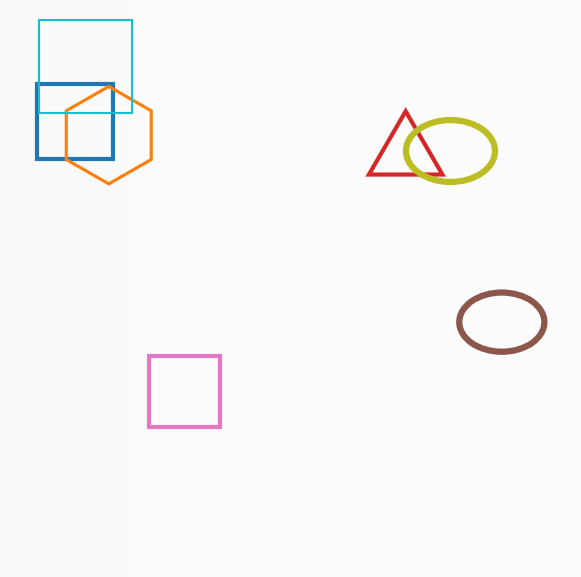[{"shape": "square", "thickness": 2, "radius": 0.33, "center": [0.129, 0.788]}, {"shape": "hexagon", "thickness": 1.5, "radius": 0.42, "center": [0.187, 0.765]}, {"shape": "triangle", "thickness": 2, "radius": 0.37, "center": [0.698, 0.733]}, {"shape": "oval", "thickness": 3, "radius": 0.37, "center": [0.863, 0.441]}, {"shape": "square", "thickness": 2, "radius": 0.3, "center": [0.317, 0.321]}, {"shape": "oval", "thickness": 3, "radius": 0.38, "center": [0.775, 0.738]}, {"shape": "square", "thickness": 1, "radius": 0.4, "center": [0.147, 0.884]}]